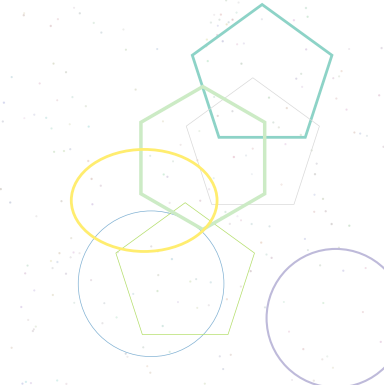[{"shape": "pentagon", "thickness": 2, "radius": 0.95, "center": [0.681, 0.798]}, {"shape": "circle", "thickness": 1.5, "radius": 0.9, "center": [0.872, 0.173]}, {"shape": "circle", "thickness": 0.5, "radius": 0.95, "center": [0.392, 0.263]}, {"shape": "pentagon", "thickness": 0.5, "radius": 0.95, "center": [0.481, 0.284]}, {"shape": "pentagon", "thickness": 0.5, "radius": 0.91, "center": [0.657, 0.616]}, {"shape": "hexagon", "thickness": 2.5, "radius": 0.93, "center": [0.527, 0.589]}, {"shape": "oval", "thickness": 2, "radius": 0.95, "center": [0.374, 0.479]}]